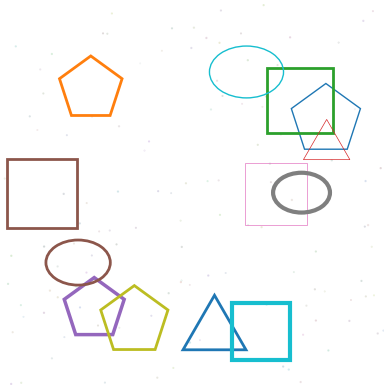[{"shape": "triangle", "thickness": 2, "radius": 0.47, "center": [0.557, 0.139]}, {"shape": "pentagon", "thickness": 1, "radius": 0.47, "center": [0.846, 0.689]}, {"shape": "pentagon", "thickness": 2, "radius": 0.43, "center": [0.236, 0.769]}, {"shape": "square", "thickness": 2, "radius": 0.42, "center": [0.779, 0.739]}, {"shape": "triangle", "thickness": 0.5, "radius": 0.35, "center": [0.848, 0.62]}, {"shape": "pentagon", "thickness": 2.5, "radius": 0.41, "center": [0.245, 0.197]}, {"shape": "square", "thickness": 2, "radius": 0.45, "center": [0.109, 0.498]}, {"shape": "oval", "thickness": 2, "radius": 0.42, "center": [0.203, 0.318]}, {"shape": "square", "thickness": 0.5, "radius": 0.4, "center": [0.717, 0.497]}, {"shape": "oval", "thickness": 3, "radius": 0.37, "center": [0.783, 0.5]}, {"shape": "pentagon", "thickness": 2, "radius": 0.46, "center": [0.349, 0.166]}, {"shape": "oval", "thickness": 1, "radius": 0.48, "center": [0.64, 0.813]}, {"shape": "square", "thickness": 3, "radius": 0.37, "center": [0.678, 0.14]}]